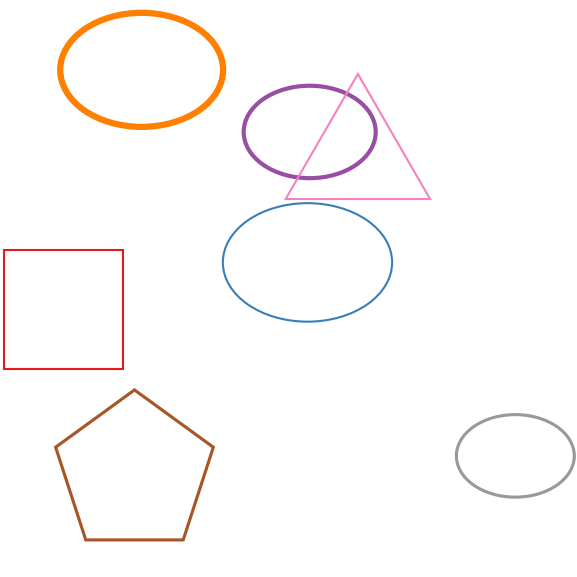[{"shape": "square", "thickness": 1, "radius": 0.52, "center": [0.11, 0.462]}, {"shape": "oval", "thickness": 1, "radius": 0.73, "center": [0.532, 0.545]}, {"shape": "oval", "thickness": 2, "radius": 0.57, "center": [0.536, 0.771]}, {"shape": "oval", "thickness": 3, "radius": 0.71, "center": [0.245, 0.878]}, {"shape": "pentagon", "thickness": 1.5, "radius": 0.72, "center": [0.233, 0.18]}, {"shape": "triangle", "thickness": 1, "radius": 0.72, "center": [0.62, 0.727]}, {"shape": "oval", "thickness": 1.5, "radius": 0.51, "center": [0.892, 0.21]}]